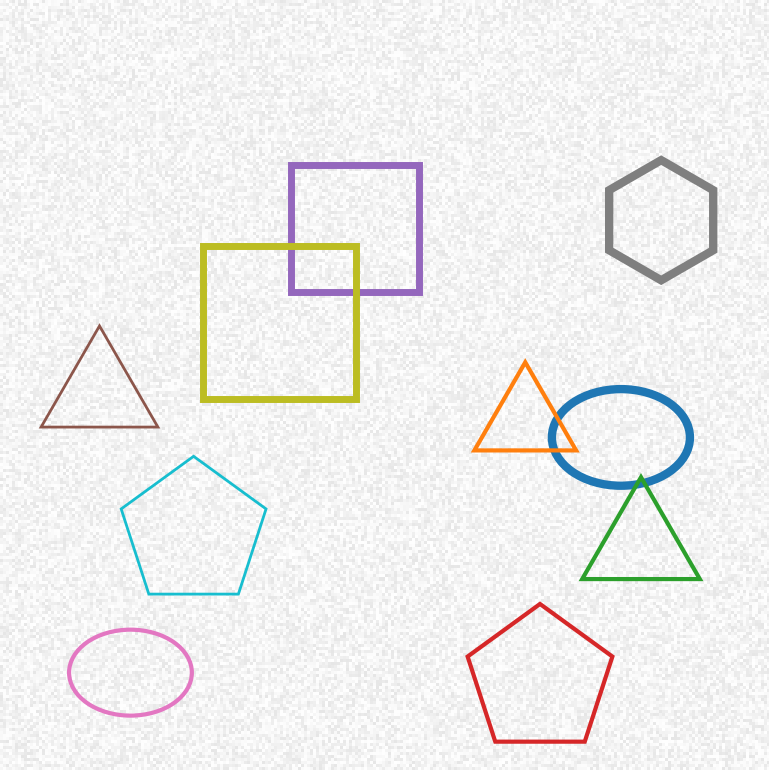[{"shape": "oval", "thickness": 3, "radius": 0.45, "center": [0.806, 0.432]}, {"shape": "triangle", "thickness": 1.5, "radius": 0.38, "center": [0.682, 0.453]}, {"shape": "triangle", "thickness": 1.5, "radius": 0.44, "center": [0.832, 0.292]}, {"shape": "pentagon", "thickness": 1.5, "radius": 0.49, "center": [0.701, 0.117]}, {"shape": "square", "thickness": 2.5, "radius": 0.41, "center": [0.461, 0.703]}, {"shape": "triangle", "thickness": 1, "radius": 0.44, "center": [0.129, 0.489]}, {"shape": "oval", "thickness": 1.5, "radius": 0.4, "center": [0.169, 0.126]}, {"shape": "hexagon", "thickness": 3, "radius": 0.39, "center": [0.859, 0.714]}, {"shape": "square", "thickness": 2.5, "radius": 0.5, "center": [0.363, 0.581]}, {"shape": "pentagon", "thickness": 1, "radius": 0.49, "center": [0.251, 0.308]}]